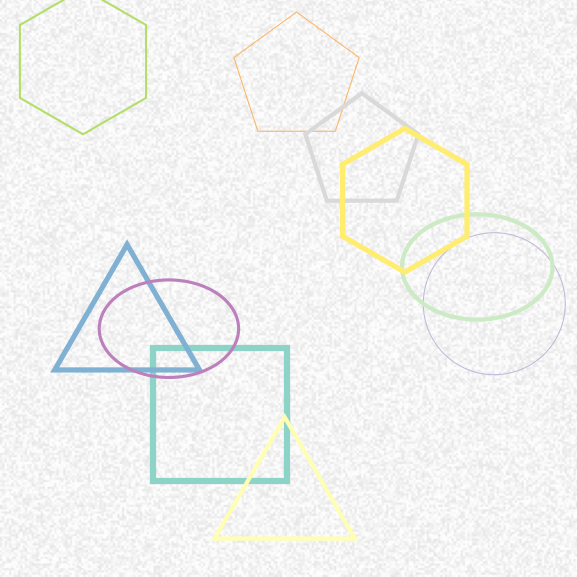[{"shape": "square", "thickness": 3, "radius": 0.58, "center": [0.381, 0.281]}, {"shape": "triangle", "thickness": 2, "radius": 0.7, "center": [0.493, 0.137]}, {"shape": "circle", "thickness": 0.5, "radius": 0.61, "center": [0.856, 0.473]}, {"shape": "triangle", "thickness": 2.5, "radius": 0.72, "center": [0.22, 0.431]}, {"shape": "pentagon", "thickness": 0.5, "radius": 0.57, "center": [0.514, 0.864]}, {"shape": "hexagon", "thickness": 1, "radius": 0.63, "center": [0.144, 0.893]}, {"shape": "pentagon", "thickness": 2, "radius": 0.51, "center": [0.627, 0.735]}, {"shape": "oval", "thickness": 1.5, "radius": 0.6, "center": [0.293, 0.43]}, {"shape": "oval", "thickness": 2, "radius": 0.65, "center": [0.826, 0.537]}, {"shape": "hexagon", "thickness": 2.5, "radius": 0.62, "center": [0.701, 0.652]}]